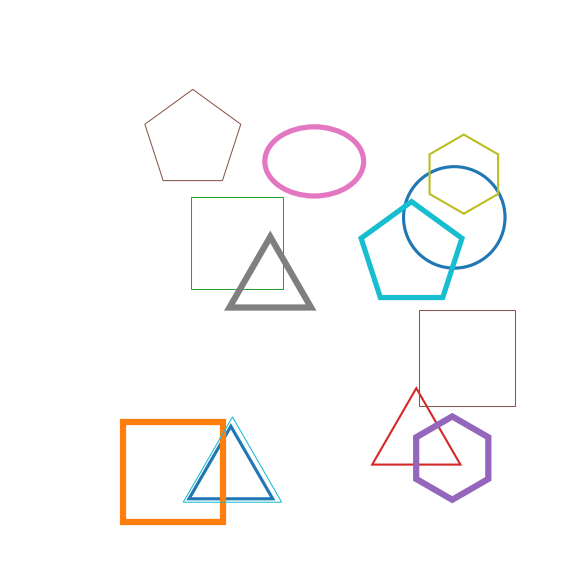[{"shape": "circle", "thickness": 1.5, "radius": 0.44, "center": [0.787, 0.623]}, {"shape": "triangle", "thickness": 1.5, "radius": 0.42, "center": [0.4, 0.177]}, {"shape": "square", "thickness": 3, "radius": 0.43, "center": [0.299, 0.181]}, {"shape": "square", "thickness": 0.5, "radius": 0.4, "center": [0.41, 0.579]}, {"shape": "triangle", "thickness": 1, "radius": 0.44, "center": [0.721, 0.239]}, {"shape": "hexagon", "thickness": 3, "radius": 0.36, "center": [0.783, 0.206]}, {"shape": "pentagon", "thickness": 0.5, "radius": 0.44, "center": [0.334, 0.757]}, {"shape": "square", "thickness": 0.5, "radius": 0.41, "center": [0.808, 0.379]}, {"shape": "oval", "thickness": 2.5, "radius": 0.43, "center": [0.544, 0.72]}, {"shape": "triangle", "thickness": 3, "radius": 0.41, "center": [0.468, 0.507]}, {"shape": "hexagon", "thickness": 1, "radius": 0.34, "center": [0.803, 0.698]}, {"shape": "triangle", "thickness": 0.5, "radius": 0.49, "center": [0.403, 0.179]}, {"shape": "pentagon", "thickness": 2.5, "radius": 0.46, "center": [0.713, 0.558]}]